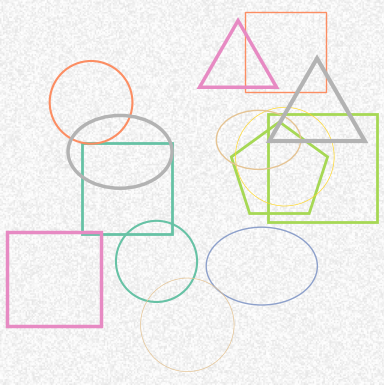[{"shape": "square", "thickness": 2, "radius": 0.59, "center": [0.33, 0.51]}, {"shape": "circle", "thickness": 1.5, "radius": 0.53, "center": [0.407, 0.321]}, {"shape": "circle", "thickness": 1.5, "radius": 0.54, "center": [0.237, 0.734]}, {"shape": "square", "thickness": 1, "radius": 0.52, "center": [0.741, 0.865]}, {"shape": "oval", "thickness": 1, "radius": 0.72, "center": [0.68, 0.309]}, {"shape": "triangle", "thickness": 2.5, "radius": 0.58, "center": [0.618, 0.831]}, {"shape": "square", "thickness": 2.5, "radius": 0.61, "center": [0.141, 0.275]}, {"shape": "square", "thickness": 2, "radius": 0.7, "center": [0.838, 0.563]}, {"shape": "pentagon", "thickness": 2, "radius": 0.66, "center": [0.726, 0.552]}, {"shape": "circle", "thickness": 0.5, "radius": 0.64, "center": [0.74, 0.593]}, {"shape": "circle", "thickness": 0.5, "radius": 0.61, "center": [0.487, 0.156]}, {"shape": "oval", "thickness": 1, "radius": 0.55, "center": [0.671, 0.637]}, {"shape": "oval", "thickness": 2.5, "radius": 0.68, "center": [0.312, 0.606]}, {"shape": "triangle", "thickness": 3, "radius": 0.72, "center": [0.823, 0.705]}]